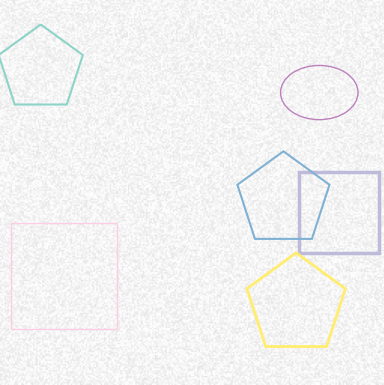[{"shape": "pentagon", "thickness": 1.5, "radius": 0.57, "center": [0.106, 0.822]}, {"shape": "square", "thickness": 2.5, "radius": 0.53, "center": [0.88, 0.447]}, {"shape": "pentagon", "thickness": 1.5, "radius": 0.63, "center": [0.736, 0.481]}, {"shape": "square", "thickness": 1, "radius": 0.69, "center": [0.167, 0.283]}, {"shape": "oval", "thickness": 1, "radius": 0.5, "center": [0.829, 0.76]}, {"shape": "pentagon", "thickness": 2, "radius": 0.67, "center": [0.769, 0.209]}]